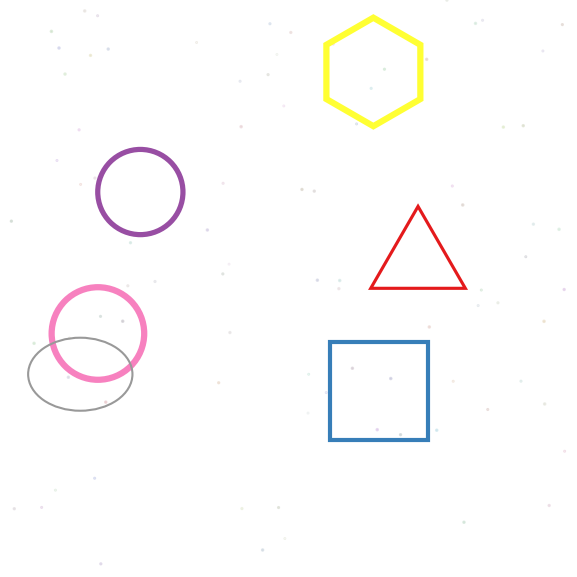[{"shape": "triangle", "thickness": 1.5, "radius": 0.47, "center": [0.724, 0.547]}, {"shape": "square", "thickness": 2, "radius": 0.43, "center": [0.656, 0.322]}, {"shape": "circle", "thickness": 2.5, "radius": 0.37, "center": [0.243, 0.667]}, {"shape": "hexagon", "thickness": 3, "radius": 0.47, "center": [0.647, 0.875]}, {"shape": "circle", "thickness": 3, "radius": 0.4, "center": [0.17, 0.422]}, {"shape": "oval", "thickness": 1, "radius": 0.45, "center": [0.139, 0.351]}]